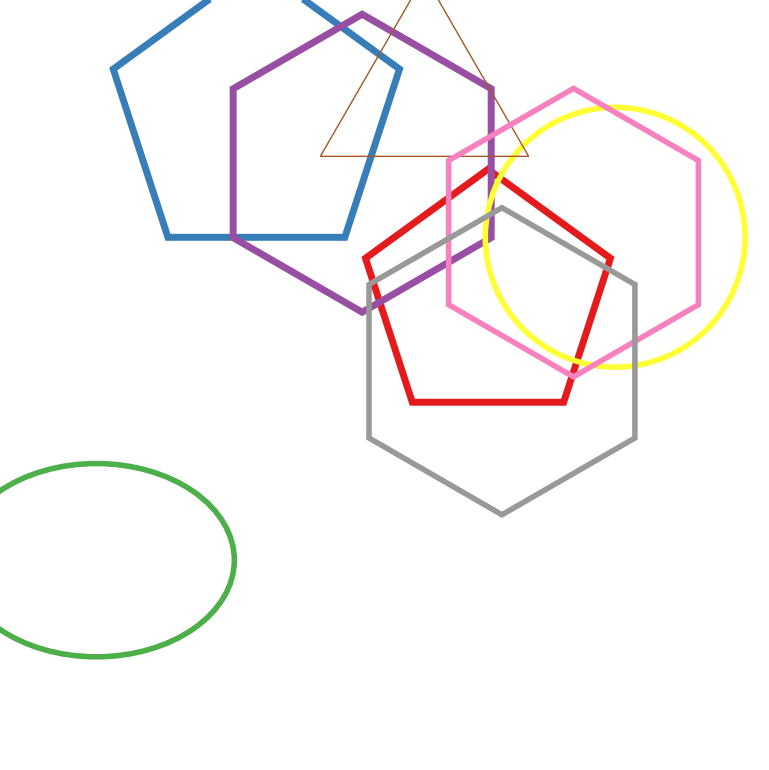[{"shape": "pentagon", "thickness": 2.5, "radius": 0.84, "center": [0.634, 0.613]}, {"shape": "pentagon", "thickness": 2.5, "radius": 0.98, "center": [0.333, 0.85]}, {"shape": "oval", "thickness": 2, "radius": 0.9, "center": [0.125, 0.272]}, {"shape": "hexagon", "thickness": 2.5, "radius": 0.97, "center": [0.47, 0.788]}, {"shape": "circle", "thickness": 2, "radius": 0.84, "center": [0.799, 0.692]}, {"shape": "triangle", "thickness": 0.5, "radius": 0.78, "center": [0.551, 0.875]}, {"shape": "hexagon", "thickness": 2, "radius": 0.94, "center": [0.745, 0.698]}, {"shape": "hexagon", "thickness": 2, "radius": 1.0, "center": [0.652, 0.531]}]